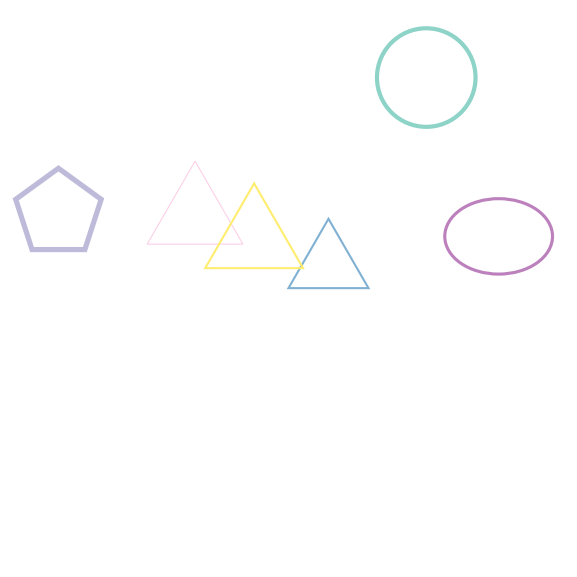[{"shape": "circle", "thickness": 2, "radius": 0.43, "center": [0.738, 0.865]}, {"shape": "pentagon", "thickness": 2.5, "radius": 0.39, "center": [0.101, 0.63]}, {"shape": "triangle", "thickness": 1, "radius": 0.4, "center": [0.569, 0.54]}, {"shape": "triangle", "thickness": 0.5, "radius": 0.48, "center": [0.338, 0.624]}, {"shape": "oval", "thickness": 1.5, "radius": 0.47, "center": [0.863, 0.59]}, {"shape": "triangle", "thickness": 1, "radius": 0.49, "center": [0.44, 0.584]}]